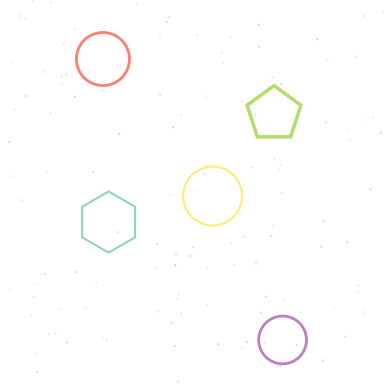[{"shape": "hexagon", "thickness": 1.5, "radius": 0.4, "center": [0.282, 0.423]}, {"shape": "circle", "thickness": 2, "radius": 0.34, "center": [0.267, 0.847]}, {"shape": "pentagon", "thickness": 2.5, "radius": 0.37, "center": [0.712, 0.704]}, {"shape": "circle", "thickness": 2, "radius": 0.31, "center": [0.734, 0.117]}, {"shape": "circle", "thickness": 1.5, "radius": 0.38, "center": [0.552, 0.491]}]